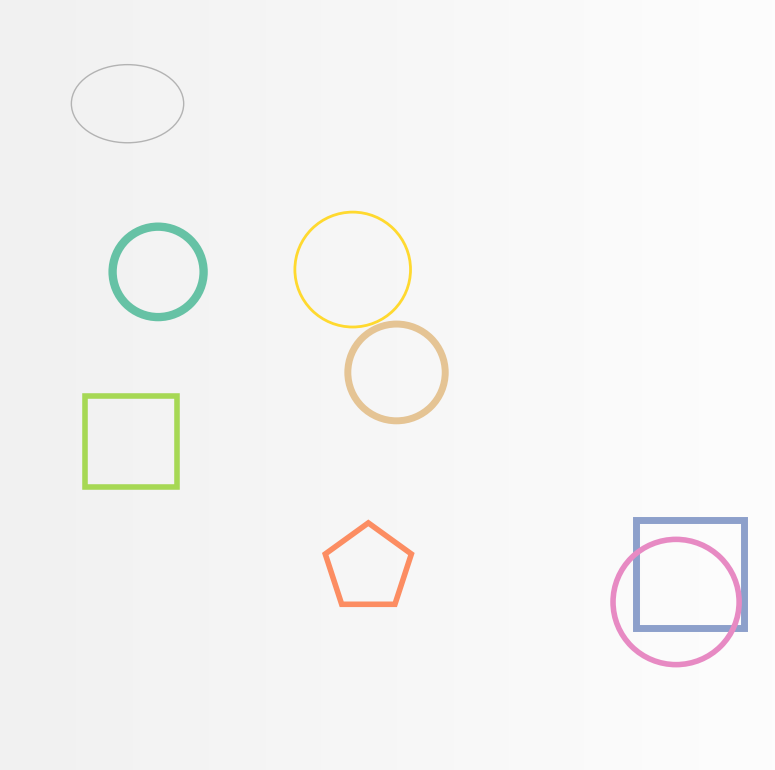[{"shape": "circle", "thickness": 3, "radius": 0.29, "center": [0.204, 0.647]}, {"shape": "pentagon", "thickness": 2, "radius": 0.29, "center": [0.475, 0.262]}, {"shape": "square", "thickness": 2.5, "radius": 0.35, "center": [0.891, 0.255]}, {"shape": "circle", "thickness": 2, "radius": 0.41, "center": [0.872, 0.218]}, {"shape": "square", "thickness": 2, "radius": 0.3, "center": [0.169, 0.427]}, {"shape": "circle", "thickness": 1, "radius": 0.37, "center": [0.455, 0.65]}, {"shape": "circle", "thickness": 2.5, "radius": 0.31, "center": [0.512, 0.516]}, {"shape": "oval", "thickness": 0.5, "radius": 0.36, "center": [0.165, 0.865]}]